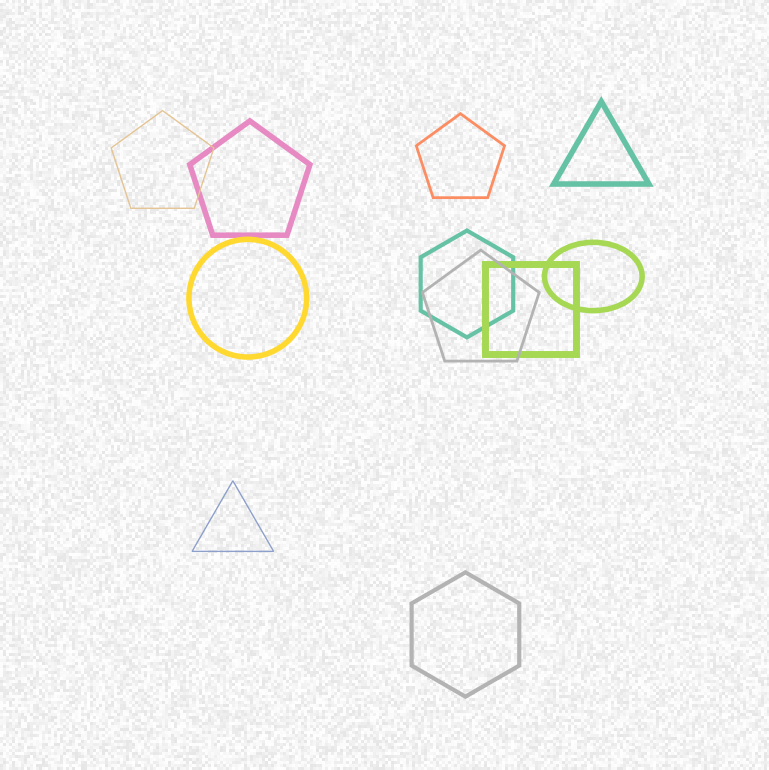[{"shape": "triangle", "thickness": 2, "radius": 0.36, "center": [0.781, 0.797]}, {"shape": "hexagon", "thickness": 1.5, "radius": 0.35, "center": [0.606, 0.631]}, {"shape": "pentagon", "thickness": 1, "radius": 0.3, "center": [0.598, 0.792]}, {"shape": "triangle", "thickness": 0.5, "radius": 0.31, "center": [0.302, 0.314]}, {"shape": "pentagon", "thickness": 2, "radius": 0.41, "center": [0.324, 0.761]}, {"shape": "square", "thickness": 2.5, "radius": 0.29, "center": [0.689, 0.599]}, {"shape": "oval", "thickness": 2, "radius": 0.32, "center": [0.771, 0.641]}, {"shape": "circle", "thickness": 2, "radius": 0.38, "center": [0.322, 0.613]}, {"shape": "pentagon", "thickness": 0.5, "radius": 0.35, "center": [0.211, 0.786]}, {"shape": "pentagon", "thickness": 1, "radius": 0.4, "center": [0.624, 0.596]}, {"shape": "hexagon", "thickness": 1.5, "radius": 0.4, "center": [0.604, 0.176]}]